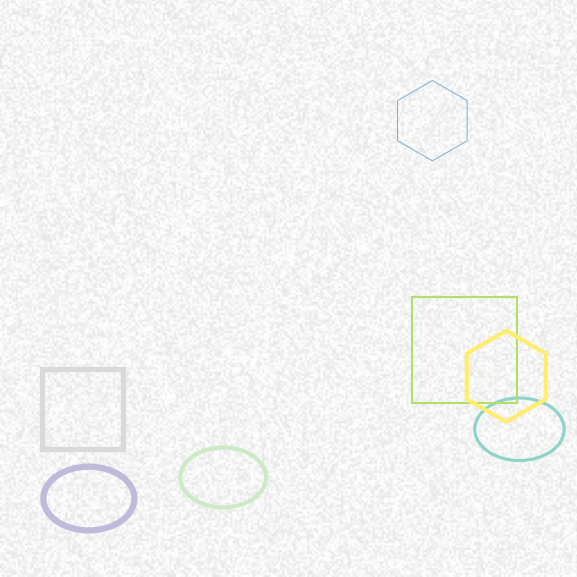[{"shape": "oval", "thickness": 1.5, "radius": 0.39, "center": [0.899, 0.256]}, {"shape": "oval", "thickness": 3, "radius": 0.39, "center": [0.154, 0.136]}, {"shape": "hexagon", "thickness": 0.5, "radius": 0.35, "center": [0.749, 0.79]}, {"shape": "square", "thickness": 1, "radius": 0.46, "center": [0.804, 0.392]}, {"shape": "square", "thickness": 2.5, "radius": 0.35, "center": [0.143, 0.291]}, {"shape": "oval", "thickness": 2, "radius": 0.37, "center": [0.386, 0.172]}, {"shape": "hexagon", "thickness": 2, "radius": 0.39, "center": [0.877, 0.348]}]